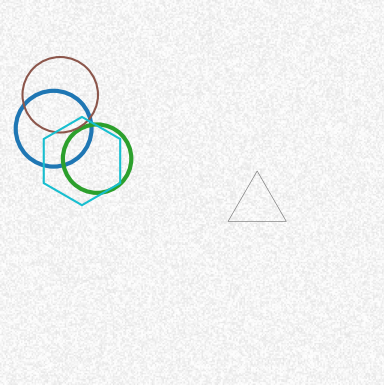[{"shape": "circle", "thickness": 3, "radius": 0.49, "center": [0.139, 0.666]}, {"shape": "circle", "thickness": 3, "radius": 0.44, "center": [0.252, 0.588]}, {"shape": "circle", "thickness": 1.5, "radius": 0.49, "center": [0.156, 0.754]}, {"shape": "triangle", "thickness": 0.5, "radius": 0.44, "center": [0.668, 0.468]}, {"shape": "hexagon", "thickness": 1.5, "radius": 0.57, "center": [0.213, 0.582]}]